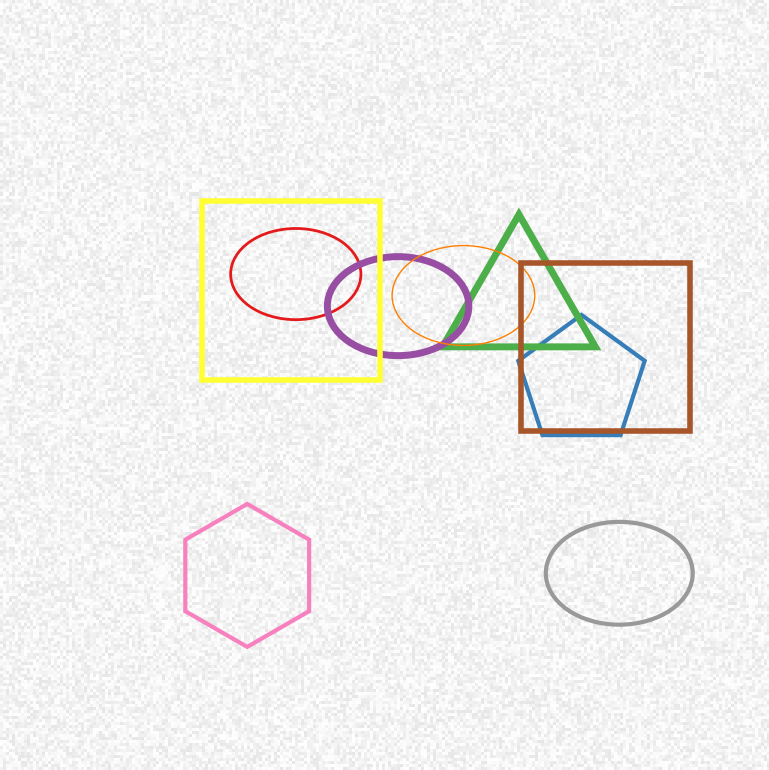[{"shape": "oval", "thickness": 1, "radius": 0.42, "center": [0.384, 0.644]}, {"shape": "pentagon", "thickness": 1.5, "radius": 0.43, "center": [0.755, 0.505]}, {"shape": "triangle", "thickness": 2.5, "radius": 0.57, "center": [0.674, 0.607]}, {"shape": "oval", "thickness": 2.5, "radius": 0.46, "center": [0.517, 0.602]}, {"shape": "oval", "thickness": 0.5, "radius": 0.46, "center": [0.602, 0.616]}, {"shape": "square", "thickness": 2, "radius": 0.58, "center": [0.378, 0.623]}, {"shape": "square", "thickness": 2, "radius": 0.55, "center": [0.786, 0.55]}, {"shape": "hexagon", "thickness": 1.5, "radius": 0.46, "center": [0.321, 0.253]}, {"shape": "oval", "thickness": 1.5, "radius": 0.48, "center": [0.804, 0.255]}]